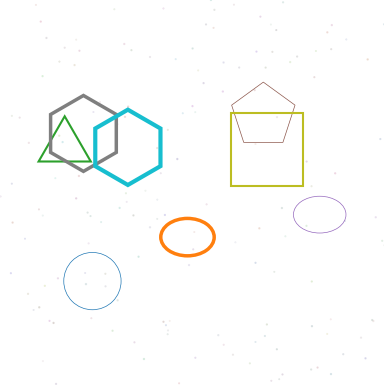[{"shape": "circle", "thickness": 0.5, "radius": 0.37, "center": [0.24, 0.27]}, {"shape": "oval", "thickness": 2.5, "radius": 0.35, "center": [0.487, 0.384]}, {"shape": "triangle", "thickness": 1.5, "radius": 0.39, "center": [0.168, 0.62]}, {"shape": "oval", "thickness": 0.5, "radius": 0.34, "center": [0.83, 0.443]}, {"shape": "pentagon", "thickness": 0.5, "radius": 0.43, "center": [0.684, 0.7]}, {"shape": "hexagon", "thickness": 2.5, "radius": 0.49, "center": [0.217, 0.653]}, {"shape": "square", "thickness": 1.5, "radius": 0.47, "center": [0.693, 0.612]}, {"shape": "hexagon", "thickness": 3, "radius": 0.49, "center": [0.332, 0.617]}]